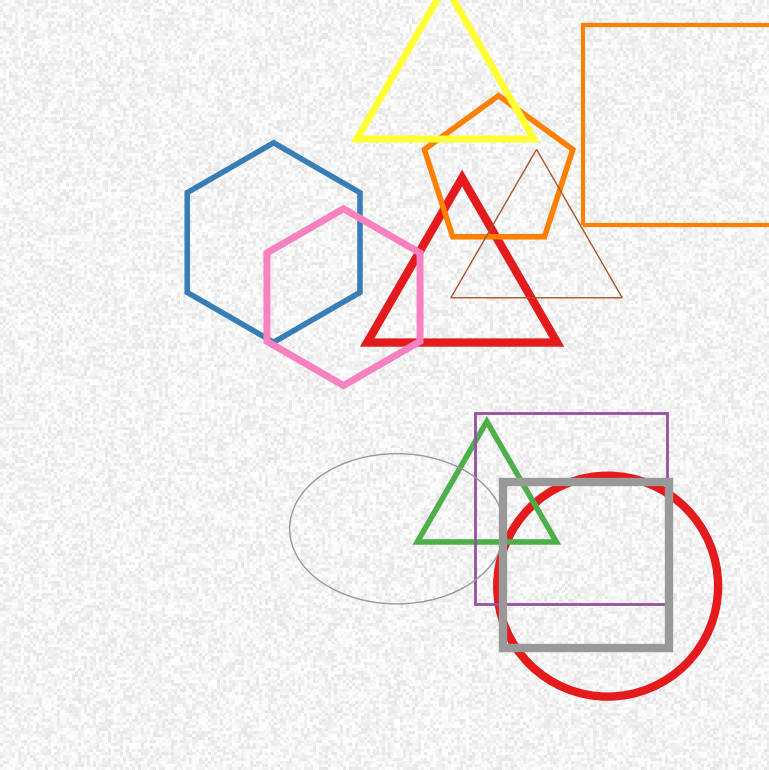[{"shape": "triangle", "thickness": 3, "radius": 0.71, "center": [0.6, 0.626]}, {"shape": "circle", "thickness": 3, "radius": 0.72, "center": [0.789, 0.239]}, {"shape": "hexagon", "thickness": 2, "radius": 0.65, "center": [0.355, 0.685]}, {"shape": "triangle", "thickness": 2, "radius": 0.52, "center": [0.632, 0.348]}, {"shape": "square", "thickness": 1, "radius": 0.62, "center": [0.741, 0.34]}, {"shape": "square", "thickness": 1.5, "radius": 0.65, "center": [0.888, 0.837]}, {"shape": "pentagon", "thickness": 2, "radius": 0.51, "center": [0.648, 0.775]}, {"shape": "triangle", "thickness": 2.5, "radius": 0.66, "center": [0.578, 0.886]}, {"shape": "triangle", "thickness": 0.5, "radius": 0.64, "center": [0.697, 0.678]}, {"shape": "hexagon", "thickness": 2.5, "radius": 0.57, "center": [0.446, 0.614]}, {"shape": "square", "thickness": 3, "radius": 0.54, "center": [0.761, 0.267]}, {"shape": "oval", "thickness": 0.5, "radius": 0.7, "center": [0.516, 0.313]}]